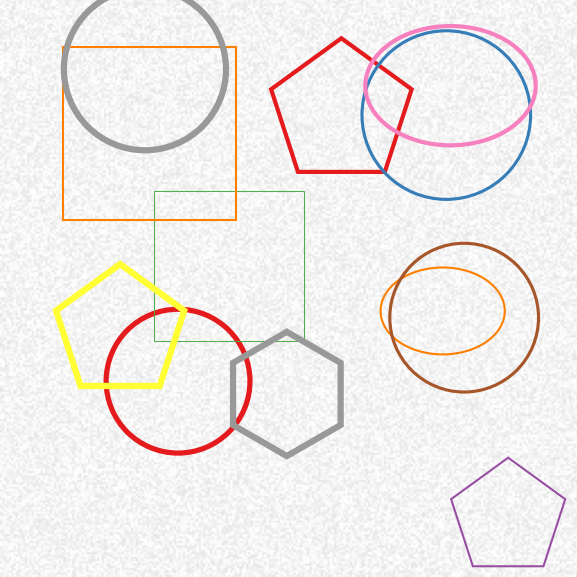[{"shape": "pentagon", "thickness": 2, "radius": 0.64, "center": [0.591, 0.805]}, {"shape": "circle", "thickness": 2.5, "radius": 0.62, "center": [0.308, 0.339]}, {"shape": "circle", "thickness": 1.5, "radius": 0.73, "center": [0.773, 0.8]}, {"shape": "square", "thickness": 0.5, "radius": 0.65, "center": [0.396, 0.539]}, {"shape": "pentagon", "thickness": 1, "radius": 0.52, "center": [0.88, 0.103]}, {"shape": "square", "thickness": 1, "radius": 0.75, "center": [0.259, 0.768]}, {"shape": "oval", "thickness": 1, "radius": 0.54, "center": [0.767, 0.461]}, {"shape": "pentagon", "thickness": 3, "radius": 0.58, "center": [0.208, 0.425]}, {"shape": "circle", "thickness": 1.5, "radius": 0.64, "center": [0.804, 0.449]}, {"shape": "oval", "thickness": 2, "radius": 0.74, "center": [0.78, 0.851]}, {"shape": "hexagon", "thickness": 3, "radius": 0.54, "center": [0.497, 0.317]}, {"shape": "circle", "thickness": 3, "radius": 0.7, "center": [0.251, 0.879]}]